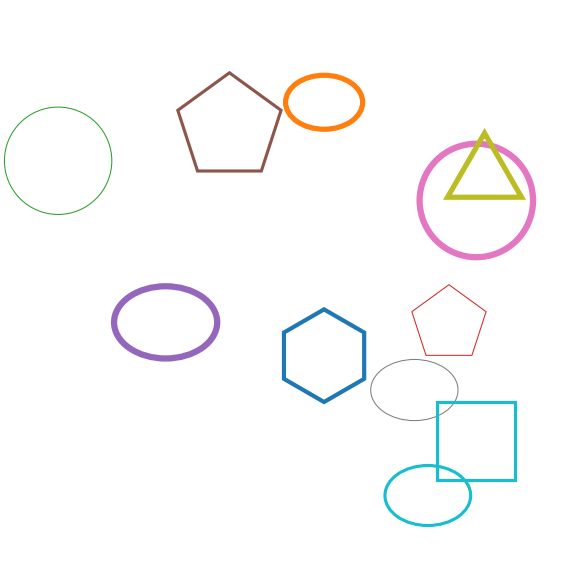[{"shape": "hexagon", "thickness": 2, "radius": 0.4, "center": [0.561, 0.383]}, {"shape": "oval", "thickness": 2.5, "radius": 0.33, "center": [0.561, 0.822]}, {"shape": "circle", "thickness": 0.5, "radius": 0.46, "center": [0.101, 0.721]}, {"shape": "pentagon", "thickness": 0.5, "radius": 0.34, "center": [0.777, 0.439]}, {"shape": "oval", "thickness": 3, "radius": 0.45, "center": [0.287, 0.441]}, {"shape": "pentagon", "thickness": 1.5, "radius": 0.47, "center": [0.397, 0.779]}, {"shape": "circle", "thickness": 3, "radius": 0.49, "center": [0.825, 0.652]}, {"shape": "oval", "thickness": 0.5, "radius": 0.38, "center": [0.718, 0.324]}, {"shape": "triangle", "thickness": 2.5, "radius": 0.37, "center": [0.839, 0.695]}, {"shape": "oval", "thickness": 1.5, "radius": 0.37, "center": [0.741, 0.141]}, {"shape": "square", "thickness": 1.5, "radius": 0.34, "center": [0.824, 0.236]}]